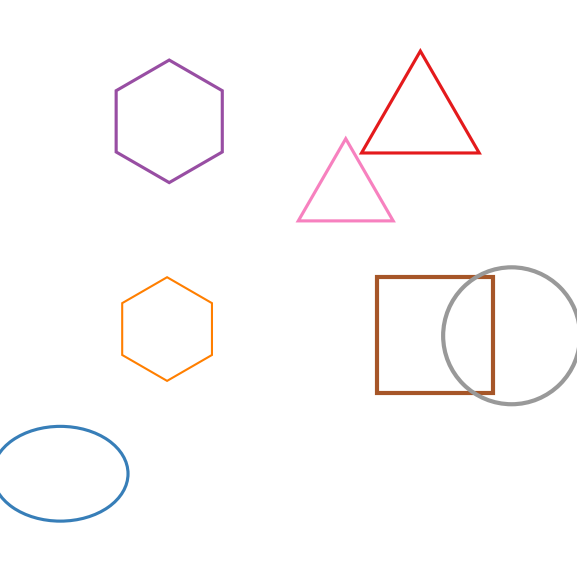[{"shape": "triangle", "thickness": 1.5, "radius": 0.59, "center": [0.728, 0.793]}, {"shape": "oval", "thickness": 1.5, "radius": 0.59, "center": [0.104, 0.179]}, {"shape": "hexagon", "thickness": 1.5, "radius": 0.53, "center": [0.293, 0.789]}, {"shape": "hexagon", "thickness": 1, "radius": 0.45, "center": [0.289, 0.429]}, {"shape": "square", "thickness": 2, "radius": 0.5, "center": [0.754, 0.419]}, {"shape": "triangle", "thickness": 1.5, "radius": 0.47, "center": [0.599, 0.664]}, {"shape": "circle", "thickness": 2, "radius": 0.59, "center": [0.886, 0.418]}]